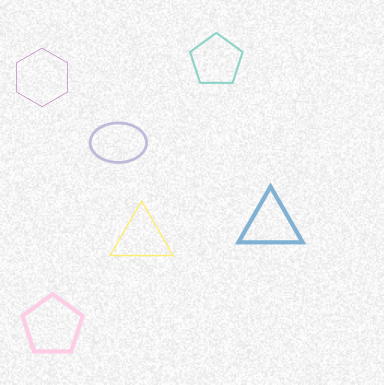[{"shape": "pentagon", "thickness": 1.5, "radius": 0.36, "center": [0.562, 0.843]}, {"shape": "oval", "thickness": 2, "radius": 0.37, "center": [0.307, 0.629]}, {"shape": "triangle", "thickness": 3, "radius": 0.48, "center": [0.703, 0.419]}, {"shape": "pentagon", "thickness": 3, "radius": 0.41, "center": [0.137, 0.154]}, {"shape": "hexagon", "thickness": 0.5, "radius": 0.38, "center": [0.109, 0.799]}, {"shape": "triangle", "thickness": 1, "radius": 0.47, "center": [0.368, 0.384]}]